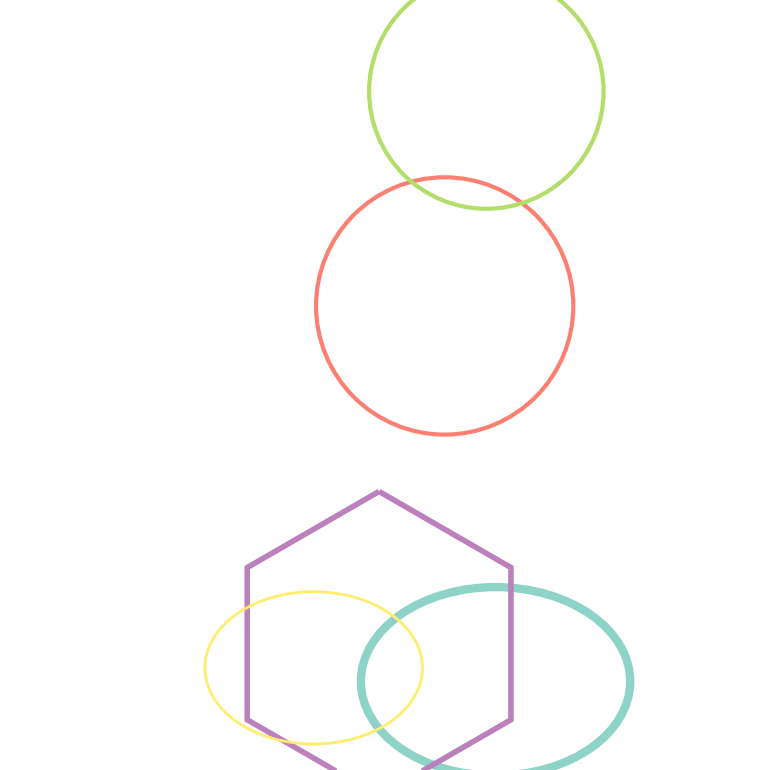[{"shape": "oval", "thickness": 3, "radius": 0.87, "center": [0.644, 0.115]}, {"shape": "circle", "thickness": 1.5, "radius": 0.84, "center": [0.578, 0.603]}, {"shape": "circle", "thickness": 1.5, "radius": 0.76, "center": [0.632, 0.881]}, {"shape": "hexagon", "thickness": 2, "radius": 0.99, "center": [0.492, 0.164]}, {"shape": "oval", "thickness": 1, "radius": 0.71, "center": [0.407, 0.133]}]